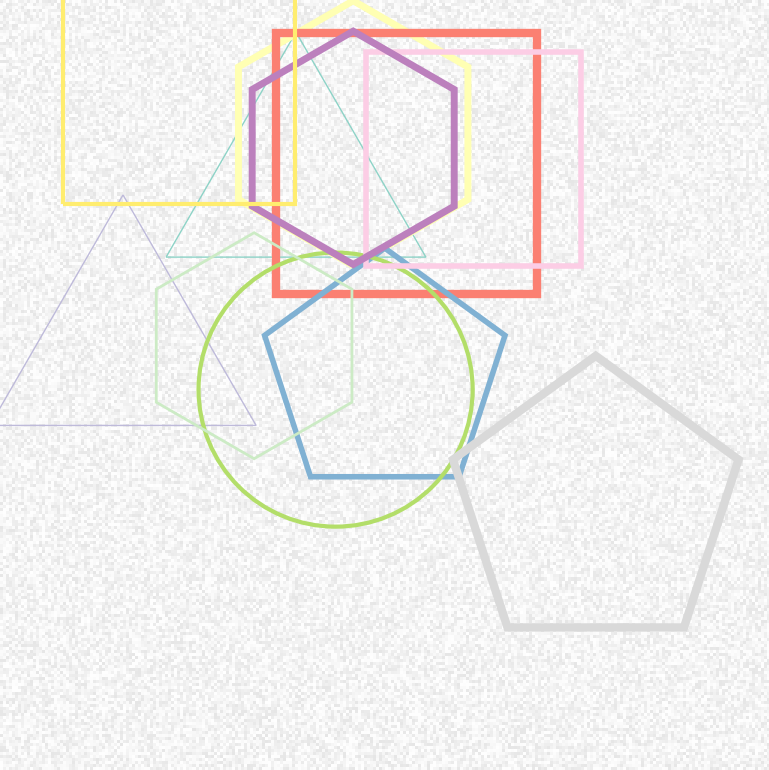[{"shape": "triangle", "thickness": 0.5, "radius": 0.97, "center": [0.384, 0.763]}, {"shape": "hexagon", "thickness": 2.5, "radius": 0.86, "center": [0.459, 0.827]}, {"shape": "triangle", "thickness": 0.5, "radius": 1.0, "center": [0.16, 0.547]}, {"shape": "square", "thickness": 3, "radius": 0.85, "center": [0.528, 0.787]}, {"shape": "pentagon", "thickness": 2, "radius": 0.82, "center": [0.5, 0.514]}, {"shape": "circle", "thickness": 1.5, "radius": 0.89, "center": [0.436, 0.494]}, {"shape": "square", "thickness": 2, "radius": 0.7, "center": [0.615, 0.794]}, {"shape": "pentagon", "thickness": 3, "radius": 0.97, "center": [0.774, 0.343]}, {"shape": "hexagon", "thickness": 2.5, "radius": 0.76, "center": [0.459, 0.808]}, {"shape": "hexagon", "thickness": 1, "radius": 0.73, "center": [0.33, 0.551]}, {"shape": "square", "thickness": 1.5, "radius": 0.76, "center": [0.232, 0.886]}]